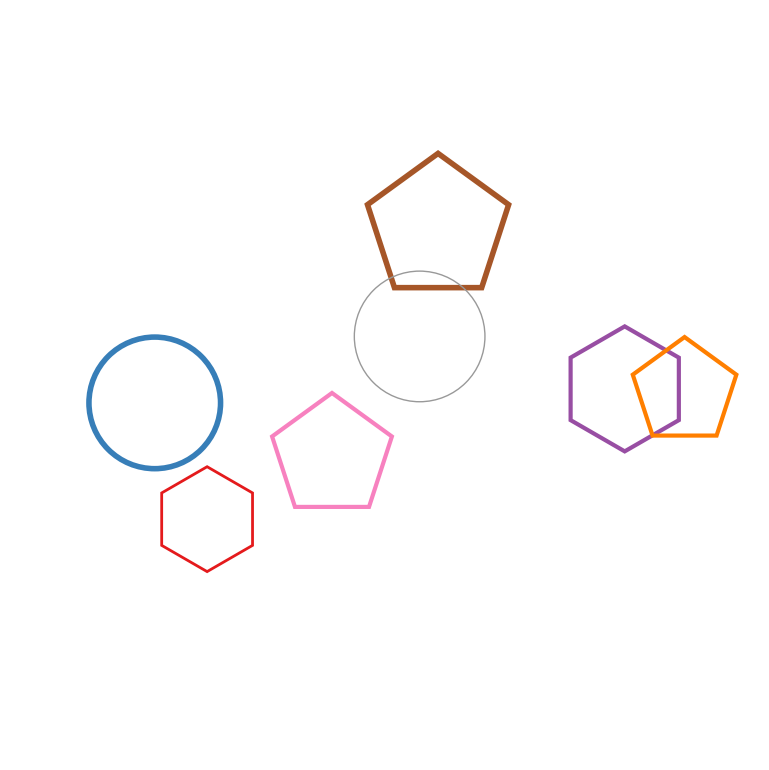[{"shape": "hexagon", "thickness": 1, "radius": 0.34, "center": [0.269, 0.326]}, {"shape": "circle", "thickness": 2, "radius": 0.43, "center": [0.201, 0.477]}, {"shape": "hexagon", "thickness": 1.5, "radius": 0.41, "center": [0.811, 0.495]}, {"shape": "pentagon", "thickness": 1.5, "radius": 0.35, "center": [0.889, 0.492]}, {"shape": "pentagon", "thickness": 2, "radius": 0.48, "center": [0.569, 0.704]}, {"shape": "pentagon", "thickness": 1.5, "radius": 0.41, "center": [0.431, 0.408]}, {"shape": "circle", "thickness": 0.5, "radius": 0.42, "center": [0.545, 0.563]}]